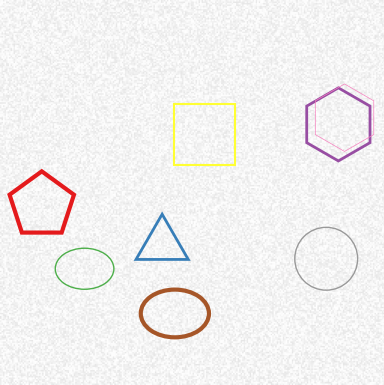[{"shape": "pentagon", "thickness": 3, "radius": 0.44, "center": [0.109, 0.467]}, {"shape": "triangle", "thickness": 2, "radius": 0.39, "center": [0.421, 0.365]}, {"shape": "oval", "thickness": 1, "radius": 0.38, "center": [0.22, 0.302]}, {"shape": "hexagon", "thickness": 2, "radius": 0.47, "center": [0.879, 0.677]}, {"shape": "square", "thickness": 1.5, "radius": 0.39, "center": [0.532, 0.65]}, {"shape": "oval", "thickness": 3, "radius": 0.44, "center": [0.454, 0.186]}, {"shape": "hexagon", "thickness": 0.5, "radius": 0.44, "center": [0.895, 0.694]}, {"shape": "circle", "thickness": 1, "radius": 0.41, "center": [0.847, 0.328]}]